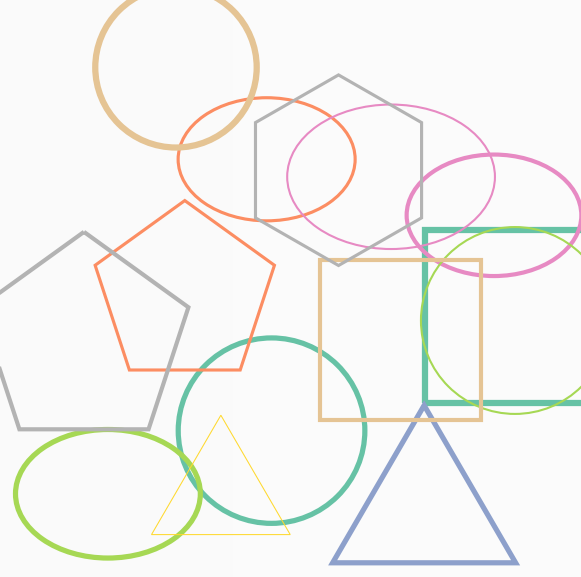[{"shape": "square", "thickness": 3, "radius": 0.75, "center": [0.881, 0.451]}, {"shape": "circle", "thickness": 2.5, "radius": 0.8, "center": [0.467, 0.253]}, {"shape": "pentagon", "thickness": 1.5, "radius": 0.81, "center": [0.318, 0.49]}, {"shape": "oval", "thickness": 1.5, "radius": 0.76, "center": [0.459, 0.723]}, {"shape": "triangle", "thickness": 2.5, "radius": 0.91, "center": [0.73, 0.115]}, {"shape": "oval", "thickness": 2, "radius": 0.75, "center": [0.85, 0.626]}, {"shape": "oval", "thickness": 1, "radius": 0.89, "center": [0.673, 0.693]}, {"shape": "oval", "thickness": 2.5, "radius": 0.79, "center": [0.186, 0.144]}, {"shape": "circle", "thickness": 1, "radius": 0.81, "center": [0.886, 0.444]}, {"shape": "triangle", "thickness": 0.5, "radius": 0.69, "center": [0.38, 0.142]}, {"shape": "circle", "thickness": 3, "radius": 0.69, "center": [0.303, 0.883]}, {"shape": "square", "thickness": 2, "radius": 0.69, "center": [0.69, 0.411]}, {"shape": "pentagon", "thickness": 2, "radius": 0.94, "center": [0.144, 0.409]}, {"shape": "hexagon", "thickness": 1.5, "radius": 0.82, "center": [0.582, 0.704]}]